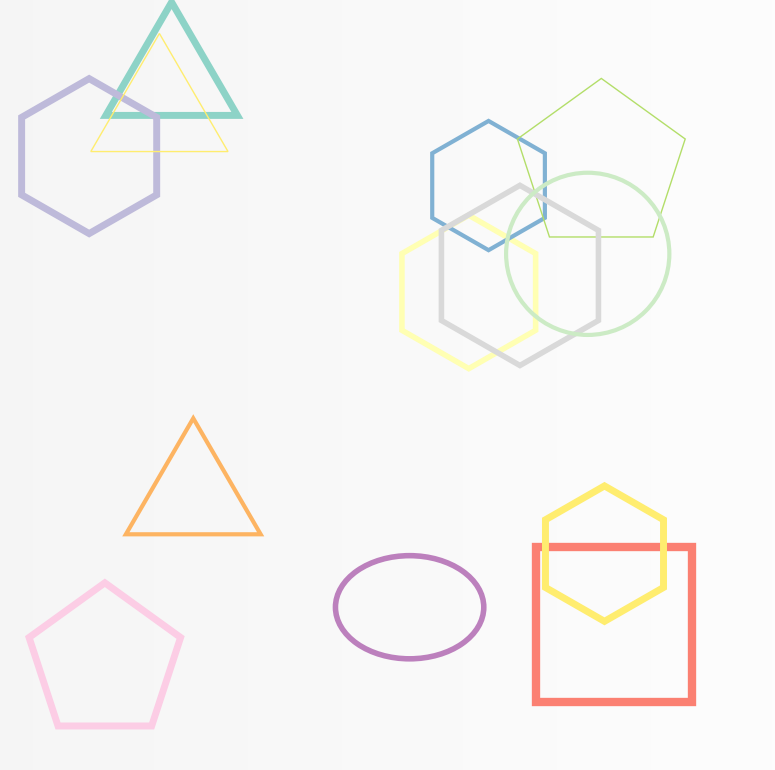[{"shape": "triangle", "thickness": 2.5, "radius": 0.49, "center": [0.221, 0.899]}, {"shape": "hexagon", "thickness": 2, "radius": 0.5, "center": [0.605, 0.621]}, {"shape": "hexagon", "thickness": 2.5, "radius": 0.5, "center": [0.115, 0.797]}, {"shape": "square", "thickness": 3, "radius": 0.51, "center": [0.792, 0.189]}, {"shape": "hexagon", "thickness": 1.5, "radius": 0.42, "center": [0.63, 0.759]}, {"shape": "triangle", "thickness": 1.5, "radius": 0.5, "center": [0.249, 0.356]}, {"shape": "pentagon", "thickness": 0.5, "radius": 0.57, "center": [0.776, 0.784]}, {"shape": "pentagon", "thickness": 2.5, "radius": 0.51, "center": [0.135, 0.14]}, {"shape": "hexagon", "thickness": 2, "radius": 0.58, "center": [0.671, 0.642]}, {"shape": "oval", "thickness": 2, "radius": 0.48, "center": [0.529, 0.211]}, {"shape": "circle", "thickness": 1.5, "radius": 0.53, "center": [0.758, 0.67]}, {"shape": "hexagon", "thickness": 2.5, "radius": 0.44, "center": [0.78, 0.281]}, {"shape": "triangle", "thickness": 0.5, "radius": 0.51, "center": [0.206, 0.854]}]